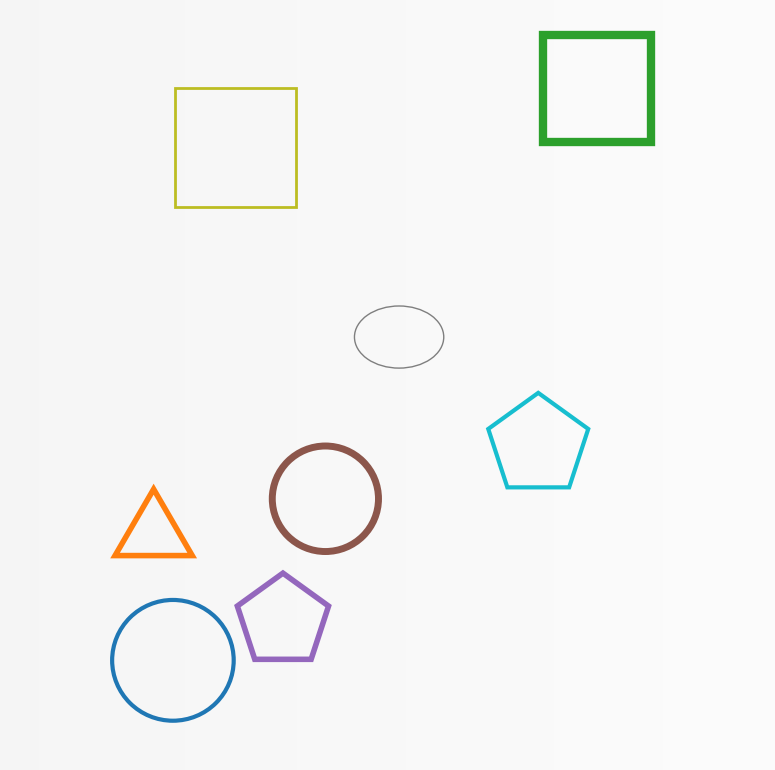[{"shape": "circle", "thickness": 1.5, "radius": 0.39, "center": [0.223, 0.142]}, {"shape": "triangle", "thickness": 2, "radius": 0.29, "center": [0.198, 0.307]}, {"shape": "square", "thickness": 3, "radius": 0.35, "center": [0.77, 0.885]}, {"shape": "pentagon", "thickness": 2, "radius": 0.31, "center": [0.365, 0.194]}, {"shape": "circle", "thickness": 2.5, "radius": 0.34, "center": [0.42, 0.352]}, {"shape": "oval", "thickness": 0.5, "radius": 0.29, "center": [0.515, 0.562]}, {"shape": "square", "thickness": 1, "radius": 0.39, "center": [0.304, 0.808]}, {"shape": "pentagon", "thickness": 1.5, "radius": 0.34, "center": [0.695, 0.422]}]